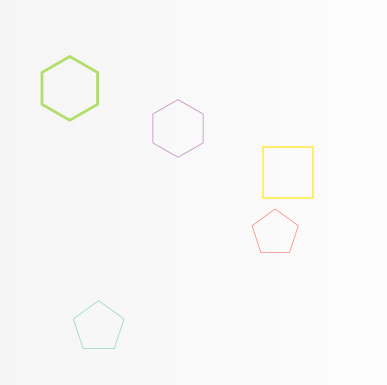[{"shape": "pentagon", "thickness": 0.5, "radius": 0.34, "center": [0.255, 0.15]}, {"shape": "pentagon", "thickness": 0.5, "radius": 0.31, "center": [0.71, 0.394]}, {"shape": "hexagon", "thickness": 2, "radius": 0.41, "center": [0.18, 0.77]}, {"shape": "hexagon", "thickness": 0.5, "radius": 0.37, "center": [0.459, 0.666]}, {"shape": "square", "thickness": 1.5, "radius": 0.32, "center": [0.743, 0.552]}]